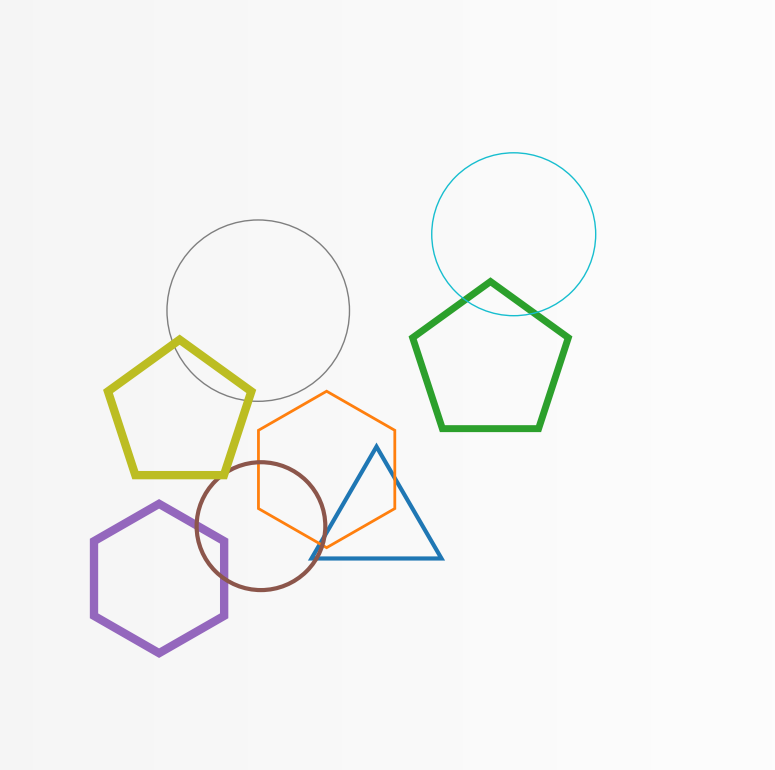[{"shape": "triangle", "thickness": 1.5, "radius": 0.48, "center": [0.486, 0.323]}, {"shape": "hexagon", "thickness": 1, "radius": 0.51, "center": [0.421, 0.39]}, {"shape": "pentagon", "thickness": 2.5, "radius": 0.53, "center": [0.633, 0.529]}, {"shape": "hexagon", "thickness": 3, "radius": 0.48, "center": [0.205, 0.249]}, {"shape": "circle", "thickness": 1.5, "radius": 0.42, "center": [0.337, 0.317]}, {"shape": "circle", "thickness": 0.5, "radius": 0.59, "center": [0.333, 0.597]}, {"shape": "pentagon", "thickness": 3, "radius": 0.49, "center": [0.232, 0.462]}, {"shape": "circle", "thickness": 0.5, "radius": 0.53, "center": [0.663, 0.696]}]